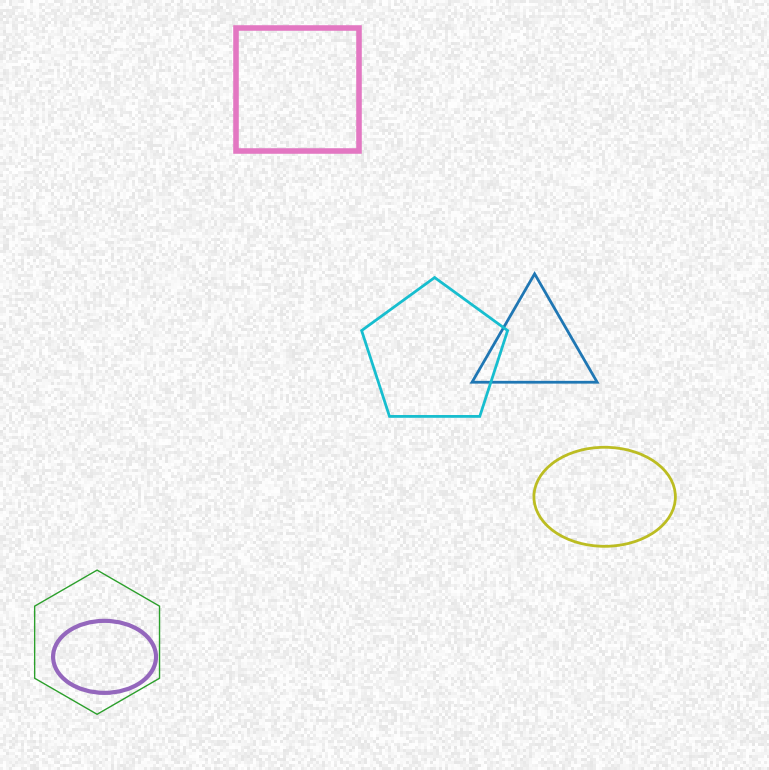[{"shape": "triangle", "thickness": 1, "radius": 0.47, "center": [0.694, 0.551]}, {"shape": "hexagon", "thickness": 0.5, "radius": 0.47, "center": [0.126, 0.166]}, {"shape": "oval", "thickness": 1.5, "radius": 0.33, "center": [0.136, 0.147]}, {"shape": "square", "thickness": 2, "radius": 0.4, "center": [0.386, 0.884]}, {"shape": "oval", "thickness": 1, "radius": 0.46, "center": [0.785, 0.355]}, {"shape": "pentagon", "thickness": 1, "radius": 0.5, "center": [0.564, 0.54]}]